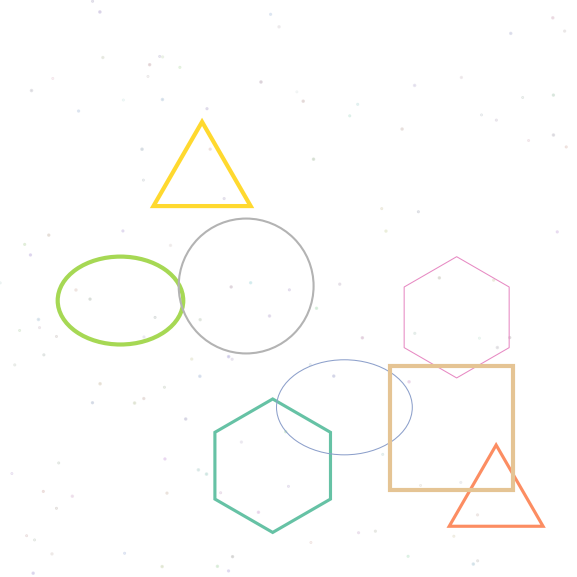[{"shape": "hexagon", "thickness": 1.5, "radius": 0.58, "center": [0.472, 0.193]}, {"shape": "triangle", "thickness": 1.5, "radius": 0.47, "center": [0.859, 0.135]}, {"shape": "oval", "thickness": 0.5, "radius": 0.59, "center": [0.596, 0.294]}, {"shape": "hexagon", "thickness": 0.5, "radius": 0.52, "center": [0.791, 0.45]}, {"shape": "oval", "thickness": 2, "radius": 0.54, "center": [0.209, 0.479]}, {"shape": "triangle", "thickness": 2, "radius": 0.49, "center": [0.35, 0.691]}, {"shape": "square", "thickness": 2, "radius": 0.54, "center": [0.782, 0.258]}, {"shape": "circle", "thickness": 1, "radius": 0.58, "center": [0.426, 0.504]}]